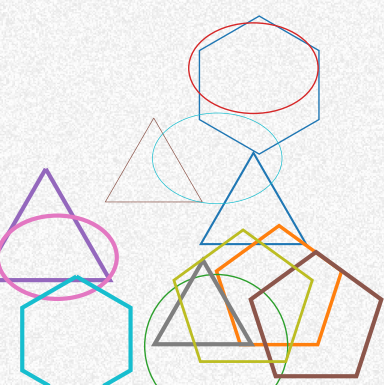[{"shape": "hexagon", "thickness": 1, "radius": 0.9, "center": [0.673, 0.779]}, {"shape": "triangle", "thickness": 1.5, "radius": 0.79, "center": [0.658, 0.445]}, {"shape": "pentagon", "thickness": 2.5, "radius": 0.85, "center": [0.725, 0.243]}, {"shape": "circle", "thickness": 1, "radius": 0.93, "center": [0.562, 0.101]}, {"shape": "oval", "thickness": 1, "radius": 0.84, "center": [0.658, 0.823]}, {"shape": "triangle", "thickness": 3, "radius": 0.96, "center": [0.119, 0.369]}, {"shape": "triangle", "thickness": 0.5, "radius": 0.73, "center": [0.399, 0.548]}, {"shape": "pentagon", "thickness": 3, "radius": 0.89, "center": [0.821, 0.167]}, {"shape": "oval", "thickness": 3, "radius": 0.77, "center": [0.149, 0.332]}, {"shape": "triangle", "thickness": 3, "radius": 0.73, "center": [0.527, 0.179]}, {"shape": "pentagon", "thickness": 2, "radius": 0.94, "center": [0.631, 0.214]}, {"shape": "oval", "thickness": 0.5, "radius": 0.84, "center": [0.564, 0.589]}, {"shape": "hexagon", "thickness": 3, "radius": 0.81, "center": [0.198, 0.119]}]